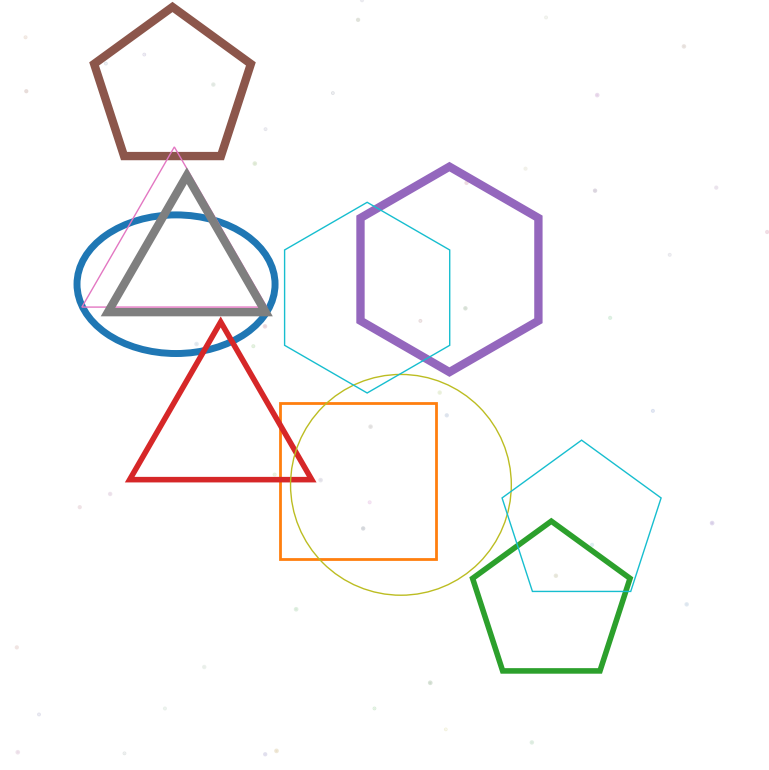[{"shape": "oval", "thickness": 2.5, "radius": 0.64, "center": [0.229, 0.631]}, {"shape": "square", "thickness": 1, "radius": 0.51, "center": [0.465, 0.375]}, {"shape": "pentagon", "thickness": 2, "radius": 0.54, "center": [0.716, 0.216]}, {"shape": "triangle", "thickness": 2, "radius": 0.68, "center": [0.287, 0.445]}, {"shape": "hexagon", "thickness": 3, "radius": 0.67, "center": [0.584, 0.65]}, {"shape": "pentagon", "thickness": 3, "radius": 0.54, "center": [0.224, 0.884]}, {"shape": "triangle", "thickness": 0.5, "radius": 0.69, "center": [0.226, 0.671]}, {"shape": "triangle", "thickness": 3, "radius": 0.59, "center": [0.243, 0.654]}, {"shape": "circle", "thickness": 0.5, "radius": 0.72, "center": [0.521, 0.37]}, {"shape": "pentagon", "thickness": 0.5, "radius": 0.54, "center": [0.755, 0.32]}, {"shape": "hexagon", "thickness": 0.5, "radius": 0.62, "center": [0.477, 0.613]}]